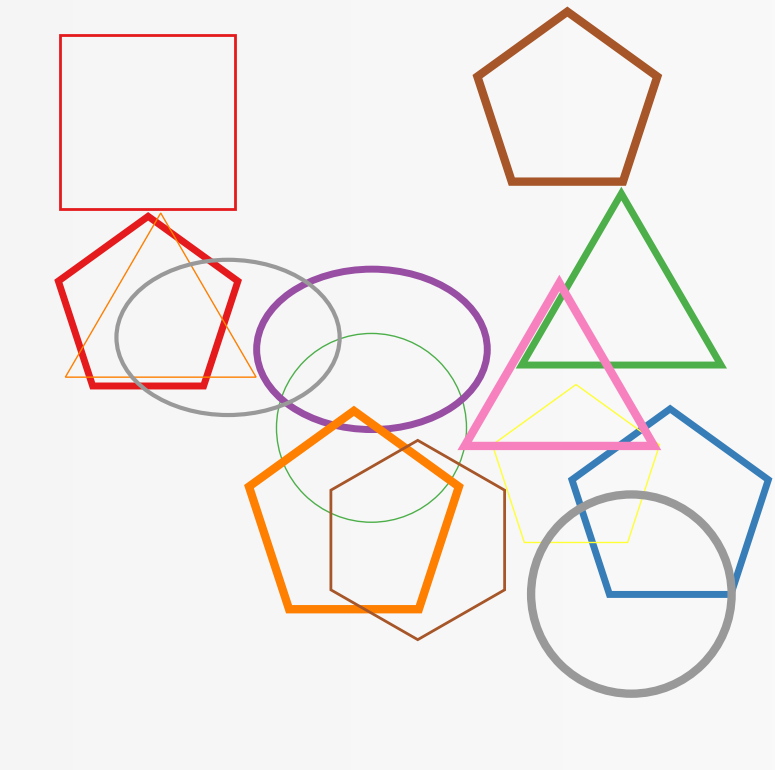[{"shape": "pentagon", "thickness": 2.5, "radius": 0.61, "center": [0.191, 0.597]}, {"shape": "square", "thickness": 1, "radius": 0.56, "center": [0.19, 0.842]}, {"shape": "pentagon", "thickness": 2.5, "radius": 0.67, "center": [0.865, 0.336]}, {"shape": "triangle", "thickness": 2.5, "radius": 0.74, "center": [0.802, 0.6]}, {"shape": "circle", "thickness": 0.5, "radius": 0.61, "center": [0.479, 0.444]}, {"shape": "oval", "thickness": 2.5, "radius": 0.74, "center": [0.48, 0.546]}, {"shape": "triangle", "thickness": 0.5, "radius": 0.71, "center": [0.207, 0.581]}, {"shape": "pentagon", "thickness": 3, "radius": 0.71, "center": [0.457, 0.324]}, {"shape": "pentagon", "thickness": 0.5, "radius": 0.57, "center": [0.743, 0.387]}, {"shape": "pentagon", "thickness": 3, "radius": 0.61, "center": [0.732, 0.863]}, {"shape": "hexagon", "thickness": 1, "radius": 0.65, "center": [0.539, 0.299]}, {"shape": "triangle", "thickness": 3, "radius": 0.71, "center": [0.722, 0.491]}, {"shape": "oval", "thickness": 1.5, "radius": 0.72, "center": [0.294, 0.562]}, {"shape": "circle", "thickness": 3, "radius": 0.65, "center": [0.815, 0.228]}]